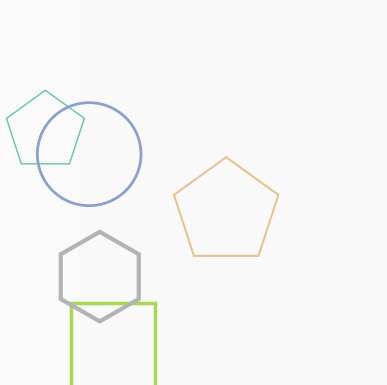[{"shape": "pentagon", "thickness": 1, "radius": 0.53, "center": [0.117, 0.66]}, {"shape": "circle", "thickness": 2, "radius": 0.67, "center": [0.23, 0.6]}, {"shape": "square", "thickness": 2.5, "radius": 0.54, "center": [0.291, 0.104]}, {"shape": "pentagon", "thickness": 1.5, "radius": 0.71, "center": [0.584, 0.45]}, {"shape": "hexagon", "thickness": 3, "radius": 0.58, "center": [0.257, 0.282]}]